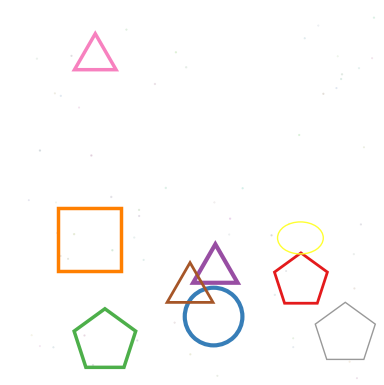[{"shape": "pentagon", "thickness": 2, "radius": 0.36, "center": [0.782, 0.271]}, {"shape": "circle", "thickness": 3, "radius": 0.37, "center": [0.555, 0.178]}, {"shape": "pentagon", "thickness": 2.5, "radius": 0.42, "center": [0.272, 0.114]}, {"shape": "triangle", "thickness": 3, "radius": 0.33, "center": [0.559, 0.299]}, {"shape": "square", "thickness": 2.5, "radius": 0.41, "center": [0.232, 0.378]}, {"shape": "oval", "thickness": 1, "radius": 0.3, "center": [0.78, 0.382]}, {"shape": "triangle", "thickness": 2, "radius": 0.34, "center": [0.494, 0.249]}, {"shape": "triangle", "thickness": 2.5, "radius": 0.31, "center": [0.247, 0.85]}, {"shape": "pentagon", "thickness": 1, "radius": 0.41, "center": [0.897, 0.133]}]